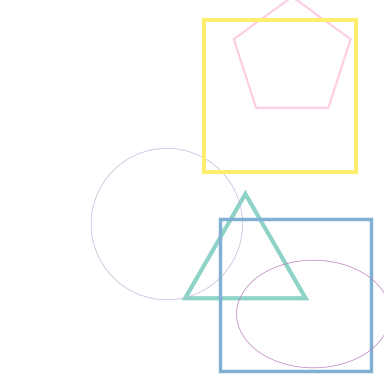[{"shape": "triangle", "thickness": 3, "radius": 0.9, "center": [0.637, 0.316]}, {"shape": "circle", "thickness": 0.5, "radius": 0.98, "center": [0.433, 0.418]}, {"shape": "square", "thickness": 2.5, "radius": 0.99, "center": [0.768, 0.234]}, {"shape": "pentagon", "thickness": 1.5, "radius": 0.8, "center": [0.759, 0.849]}, {"shape": "oval", "thickness": 0.5, "radius": 1.0, "center": [0.814, 0.184]}, {"shape": "square", "thickness": 3, "radius": 0.98, "center": [0.727, 0.751]}]